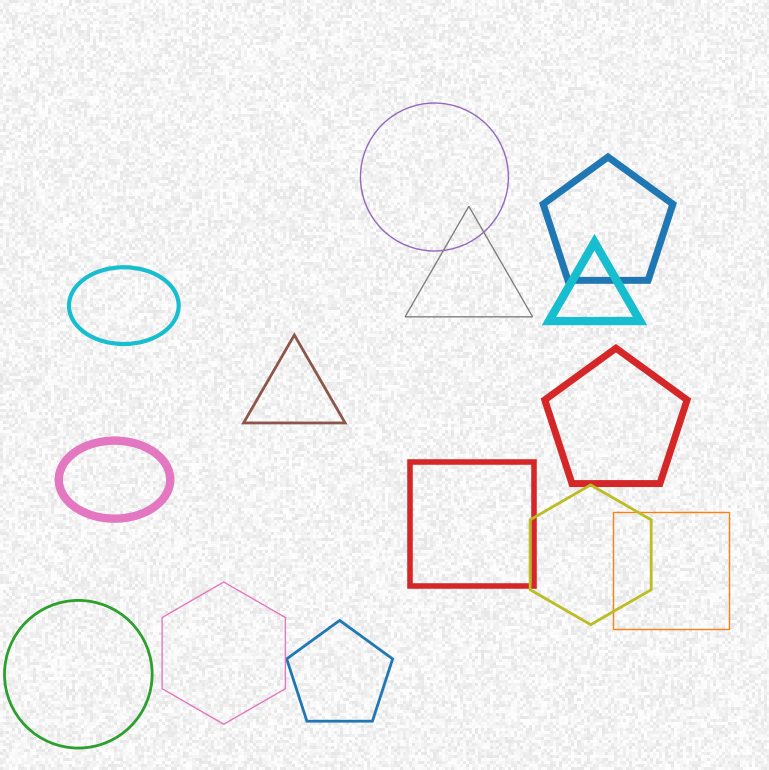[{"shape": "pentagon", "thickness": 1, "radius": 0.36, "center": [0.441, 0.122]}, {"shape": "pentagon", "thickness": 2.5, "radius": 0.44, "center": [0.79, 0.708]}, {"shape": "square", "thickness": 0.5, "radius": 0.38, "center": [0.871, 0.259]}, {"shape": "circle", "thickness": 1, "radius": 0.48, "center": [0.102, 0.124]}, {"shape": "pentagon", "thickness": 2.5, "radius": 0.49, "center": [0.8, 0.451]}, {"shape": "square", "thickness": 2, "radius": 0.4, "center": [0.613, 0.319]}, {"shape": "circle", "thickness": 0.5, "radius": 0.48, "center": [0.564, 0.77]}, {"shape": "triangle", "thickness": 1, "radius": 0.38, "center": [0.382, 0.489]}, {"shape": "oval", "thickness": 3, "radius": 0.36, "center": [0.149, 0.377]}, {"shape": "hexagon", "thickness": 0.5, "radius": 0.46, "center": [0.291, 0.152]}, {"shape": "triangle", "thickness": 0.5, "radius": 0.48, "center": [0.609, 0.636]}, {"shape": "hexagon", "thickness": 1, "radius": 0.45, "center": [0.767, 0.28]}, {"shape": "triangle", "thickness": 3, "radius": 0.34, "center": [0.772, 0.617]}, {"shape": "oval", "thickness": 1.5, "radius": 0.36, "center": [0.161, 0.603]}]